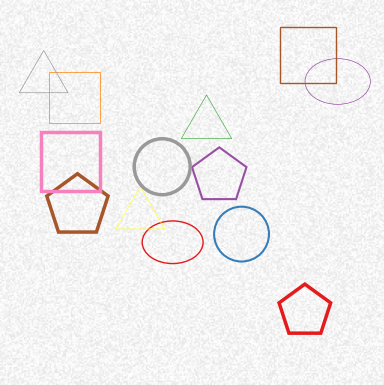[{"shape": "pentagon", "thickness": 2.5, "radius": 0.35, "center": [0.792, 0.192]}, {"shape": "oval", "thickness": 1, "radius": 0.4, "center": [0.448, 0.371]}, {"shape": "circle", "thickness": 1.5, "radius": 0.36, "center": [0.627, 0.392]}, {"shape": "triangle", "thickness": 0.5, "radius": 0.38, "center": [0.536, 0.678]}, {"shape": "oval", "thickness": 0.5, "radius": 0.42, "center": [0.877, 0.788]}, {"shape": "pentagon", "thickness": 1.5, "radius": 0.37, "center": [0.57, 0.543]}, {"shape": "square", "thickness": 0.5, "radius": 0.33, "center": [0.194, 0.747]}, {"shape": "triangle", "thickness": 0.5, "radius": 0.37, "center": [0.364, 0.442]}, {"shape": "pentagon", "thickness": 2.5, "radius": 0.42, "center": [0.201, 0.465]}, {"shape": "square", "thickness": 1, "radius": 0.36, "center": [0.8, 0.856]}, {"shape": "square", "thickness": 2.5, "radius": 0.38, "center": [0.183, 0.581]}, {"shape": "triangle", "thickness": 0.5, "radius": 0.37, "center": [0.113, 0.796]}, {"shape": "circle", "thickness": 2.5, "radius": 0.36, "center": [0.421, 0.567]}]